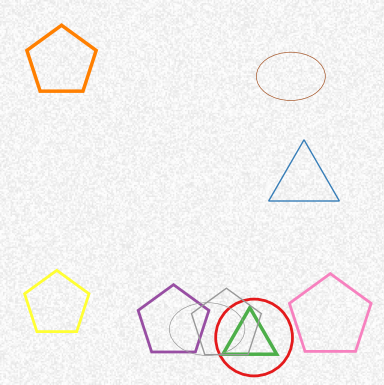[{"shape": "circle", "thickness": 2, "radius": 0.5, "center": [0.66, 0.123]}, {"shape": "triangle", "thickness": 1, "radius": 0.53, "center": [0.79, 0.531]}, {"shape": "triangle", "thickness": 2.5, "radius": 0.4, "center": [0.649, 0.12]}, {"shape": "pentagon", "thickness": 2, "radius": 0.48, "center": [0.451, 0.164]}, {"shape": "pentagon", "thickness": 2.5, "radius": 0.47, "center": [0.16, 0.84]}, {"shape": "pentagon", "thickness": 2, "radius": 0.44, "center": [0.148, 0.21]}, {"shape": "oval", "thickness": 0.5, "radius": 0.45, "center": [0.755, 0.802]}, {"shape": "pentagon", "thickness": 2, "radius": 0.56, "center": [0.858, 0.178]}, {"shape": "oval", "thickness": 0.5, "radius": 0.49, "center": [0.538, 0.145]}, {"shape": "pentagon", "thickness": 1, "radius": 0.48, "center": [0.588, 0.156]}]